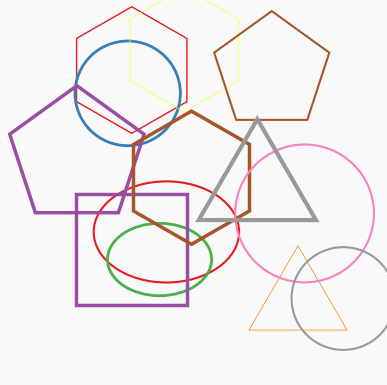[{"shape": "oval", "thickness": 1.5, "radius": 0.94, "center": [0.429, 0.398]}, {"shape": "hexagon", "thickness": 1, "radius": 0.82, "center": [0.34, 0.818]}, {"shape": "circle", "thickness": 2, "radius": 0.68, "center": [0.33, 0.758]}, {"shape": "oval", "thickness": 2, "radius": 0.67, "center": [0.412, 0.326]}, {"shape": "pentagon", "thickness": 2.5, "radius": 0.91, "center": [0.198, 0.595]}, {"shape": "square", "thickness": 2.5, "radius": 0.72, "center": [0.34, 0.352]}, {"shape": "triangle", "thickness": 0.5, "radius": 0.73, "center": [0.769, 0.216]}, {"shape": "hexagon", "thickness": 0.5, "radius": 0.81, "center": [0.475, 0.871]}, {"shape": "pentagon", "thickness": 1.5, "radius": 0.78, "center": [0.701, 0.815]}, {"shape": "hexagon", "thickness": 2.5, "radius": 0.86, "center": [0.494, 0.538]}, {"shape": "circle", "thickness": 1.5, "radius": 0.9, "center": [0.786, 0.446]}, {"shape": "triangle", "thickness": 3, "radius": 0.87, "center": [0.664, 0.516]}, {"shape": "circle", "thickness": 1.5, "radius": 0.67, "center": [0.886, 0.225]}]